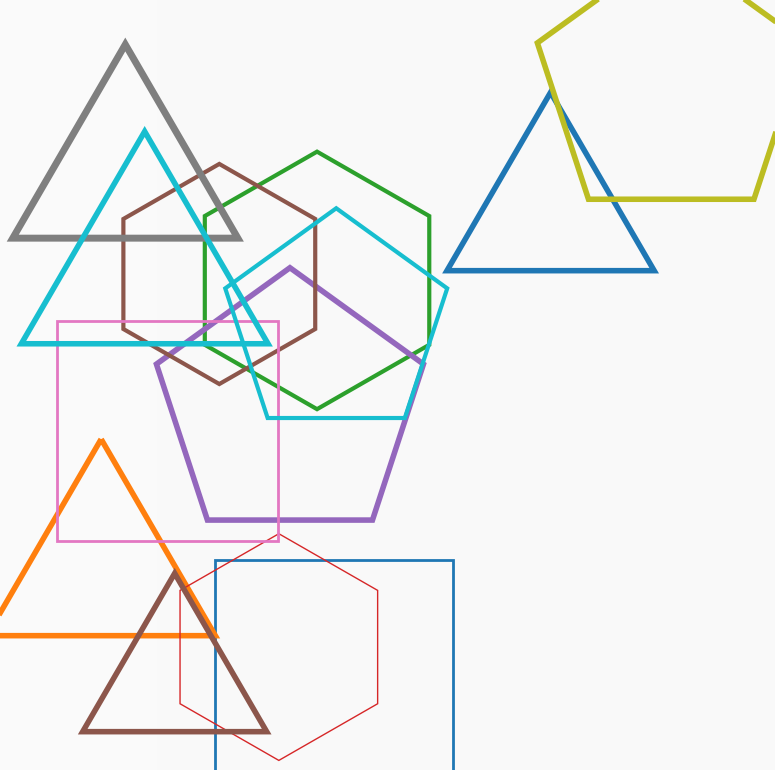[{"shape": "square", "thickness": 1, "radius": 0.77, "center": [0.431, 0.119]}, {"shape": "triangle", "thickness": 2, "radius": 0.77, "center": [0.71, 0.726]}, {"shape": "triangle", "thickness": 2, "radius": 0.85, "center": [0.131, 0.26]}, {"shape": "hexagon", "thickness": 1.5, "radius": 0.84, "center": [0.409, 0.636]}, {"shape": "hexagon", "thickness": 0.5, "radius": 0.74, "center": [0.36, 0.16]}, {"shape": "pentagon", "thickness": 2, "radius": 0.91, "center": [0.374, 0.471]}, {"shape": "hexagon", "thickness": 1.5, "radius": 0.71, "center": [0.283, 0.644]}, {"shape": "triangle", "thickness": 2, "radius": 0.69, "center": [0.225, 0.118]}, {"shape": "square", "thickness": 1, "radius": 0.71, "center": [0.216, 0.44]}, {"shape": "triangle", "thickness": 2.5, "radius": 0.84, "center": [0.162, 0.775]}, {"shape": "pentagon", "thickness": 2, "radius": 0.91, "center": [0.866, 0.888]}, {"shape": "triangle", "thickness": 2, "radius": 0.92, "center": [0.187, 0.645]}, {"shape": "pentagon", "thickness": 1.5, "radius": 0.75, "center": [0.434, 0.579]}]